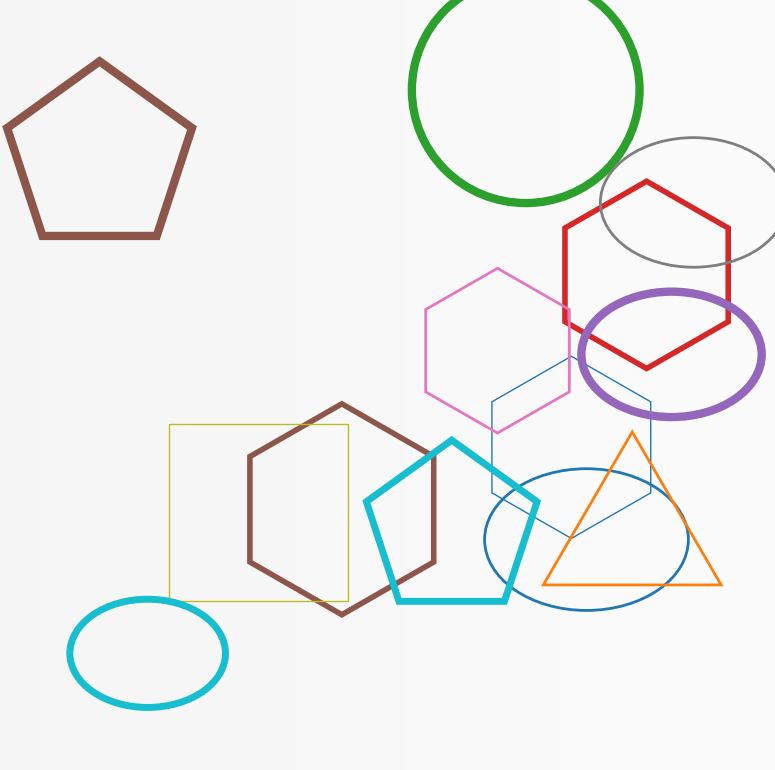[{"shape": "hexagon", "thickness": 0.5, "radius": 0.59, "center": [0.737, 0.419]}, {"shape": "oval", "thickness": 1, "radius": 0.66, "center": [0.757, 0.299]}, {"shape": "triangle", "thickness": 1, "radius": 0.66, "center": [0.816, 0.307]}, {"shape": "circle", "thickness": 3, "radius": 0.73, "center": [0.678, 0.883]}, {"shape": "hexagon", "thickness": 2, "radius": 0.61, "center": [0.834, 0.643]}, {"shape": "oval", "thickness": 3, "radius": 0.58, "center": [0.867, 0.54]}, {"shape": "hexagon", "thickness": 2, "radius": 0.68, "center": [0.441, 0.339]}, {"shape": "pentagon", "thickness": 3, "radius": 0.63, "center": [0.128, 0.795]}, {"shape": "hexagon", "thickness": 1, "radius": 0.53, "center": [0.642, 0.545]}, {"shape": "oval", "thickness": 1, "radius": 0.6, "center": [0.895, 0.737]}, {"shape": "square", "thickness": 0.5, "radius": 0.58, "center": [0.333, 0.334]}, {"shape": "pentagon", "thickness": 2.5, "radius": 0.58, "center": [0.583, 0.313]}, {"shape": "oval", "thickness": 2.5, "radius": 0.5, "center": [0.191, 0.152]}]